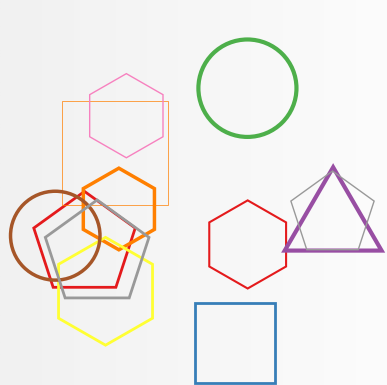[{"shape": "pentagon", "thickness": 2, "radius": 0.69, "center": [0.218, 0.365]}, {"shape": "hexagon", "thickness": 1.5, "radius": 0.57, "center": [0.639, 0.365]}, {"shape": "square", "thickness": 2, "radius": 0.52, "center": [0.606, 0.109]}, {"shape": "circle", "thickness": 3, "radius": 0.63, "center": [0.639, 0.771]}, {"shape": "triangle", "thickness": 3, "radius": 0.72, "center": [0.86, 0.421]}, {"shape": "square", "thickness": 0.5, "radius": 0.68, "center": [0.296, 0.602]}, {"shape": "hexagon", "thickness": 2.5, "radius": 0.53, "center": [0.307, 0.457]}, {"shape": "hexagon", "thickness": 2, "radius": 0.7, "center": [0.272, 0.243]}, {"shape": "circle", "thickness": 2.5, "radius": 0.58, "center": [0.143, 0.388]}, {"shape": "hexagon", "thickness": 1, "radius": 0.55, "center": [0.326, 0.699]}, {"shape": "pentagon", "thickness": 1, "radius": 0.56, "center": [0.858, 0.443]}, {"shape": "pentagon", "thickness": 2, "radius": 0.7, "center": [0.251, 0.34]}]